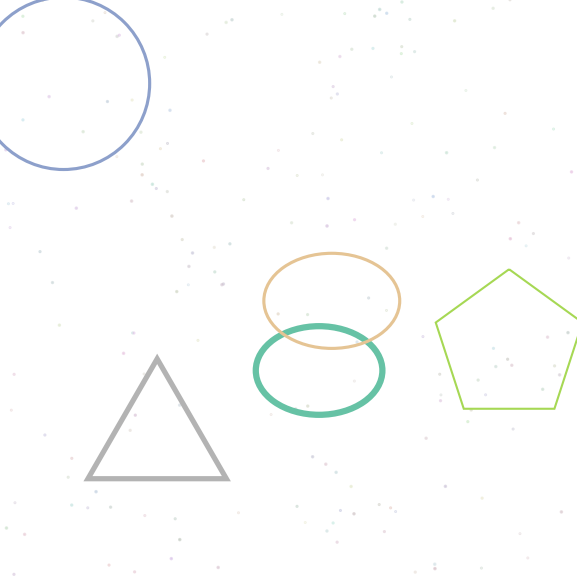[{"shape": "oval", "thickness": 3, "radius": 0.55, "center": [0.553, 0.358]}, {"shape": "circle", "thickness": 1.5, "radius": 0.75, "center": [0.11, 0.855]}, {"shape": "pentagon", "thickness": 1, "radius": 0.67, "center": [0.882, 0.399]}, {"shape": "oval", "thickness": 1.5, "radius": 0.59, "center": [0.575, 0.478]}, {"shape": "triangle", "thickness": 2.5, "radius": 0.69, "center": [0.272, 0.239]}]